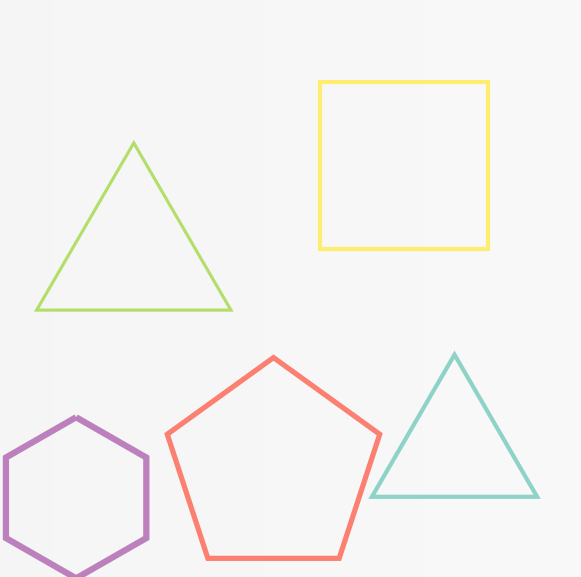[{"shape": "triangle", "thickness": 2, "radius": 0.82, "center": [0.782, 0.221]}, {"shape": "pentagon", "thickness": 2.5, "radius": 0.96, "center": [0.471, 0.188]}, {"shape": "triangle", "thickness": 1.5, "radius": 0.96, "center": [0.23, 0.559]}, {"shape": "hexagon", "thickness": 3, "radius": 0.7, "center": [0.131, 0.137]}, {"shape": "square", "thickness": 2, "radius": 0.72, "center": [0.695, 0.713]}]